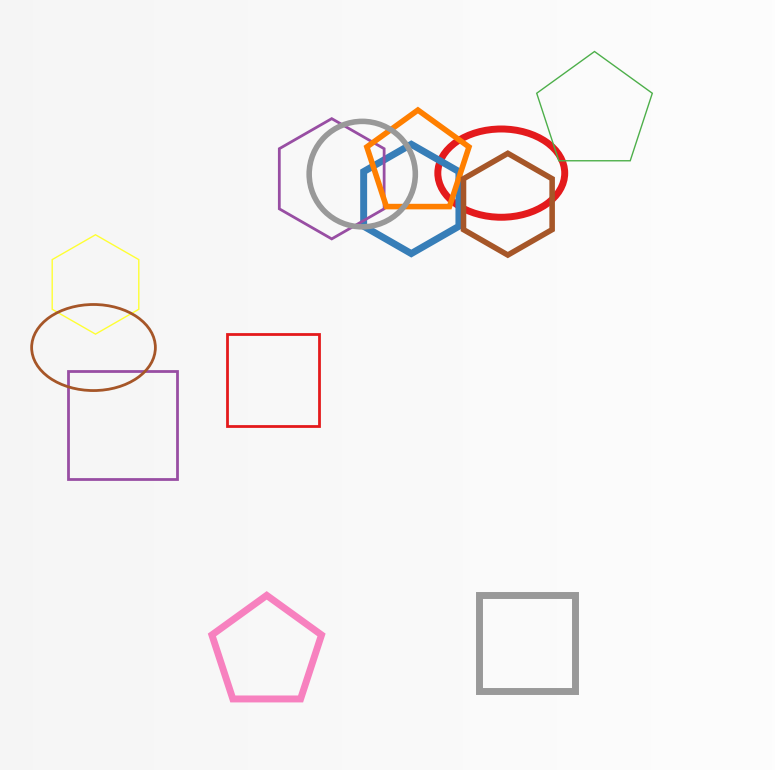[{"shape": "oval", "thickness": 2.5, "radius": 0.41, "center": [0.647, 0.775]}, {"shape": "square", "thickness": 1, "radius": 0.3, "center": [0.352, 0.506]}, {"shape": "hexagon", "thickness": 2.5, "radius": 0.35, "center": [0.531, 0.742]}, {"shape": "pentagon", "thickness": 0.5, "radius": 0.39, "center": [0.767, 0.855]}, {"shape": "square", "thickness": 1, "radius": 0.35, "center": [0.159, 0.448]}, {"shape": "hexagon", "thickness": 1, "radius": 0.39, "center": [0.428, 0.768]}, {"shape": "pentagon", "thickness": 2, "radius": 0.35, "center": [0.539, 0.788]}, {"shape": "hexagon", "thickness": 0.5, "radius": 0.32, "center": [0.123, 0.631]}, {"shape": "hexagon", "thickness": 2, "radius": 0.33, "center": [0.655, 0.735]}, {"shape": "oval", "thickness": 1, "radius": 0.4, "center": [0.121, 0.549]}, {"shape": "pentagon", "thickness": 2.5, "radius": 0.37, "center": [0.344, 0.152]}, {"shape": "square", "thickness": 2.5, "radius": 0.31, "center": [0.68, 0.164]}, {"shape": "circle", "thickness": 2, "radius": 0.34, "center": [0.467, 0.774]}]